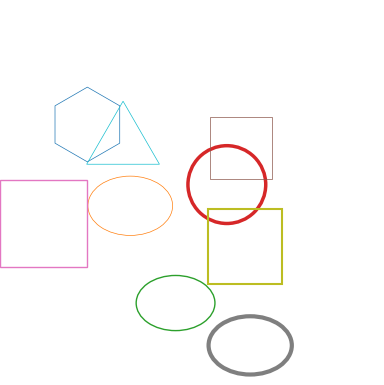[{"shape": "hexagon", "thickness": 0.5, "radius": 0.49, "center": [0.227, 0.677]}, {"shape": "oval", "thickness": 0.5, "radius": 0.55, "center": [0.338, 0.466]}, {"shape": "oval", "thickness": 1, "radius": 0.51, "center": [0.456, 0.213]}, {"shape": "circle", "thickness": 2.5, "radius": 0.51, "center": [0.589, 0.521]}, {"shape": "square", "thickness": 0.5, "radius": 0.4, "center": [0.626, 0.616]}, {"shape": "square", "thickness": 1, "radius": 0.57, "center": [0.114, 0.42]}, {"shape": "oval", "thickness": 3, "radius": 0.54, "center": [0.65, 0.103]}, {"shape": "square", "thickness": 1.5, "radius": 0.48, "center": [0.637, 0.36]}, {"shape": "triangle", "thickness": 0.5, "radius": 0.55, "center": [0.32, 0.628]}]